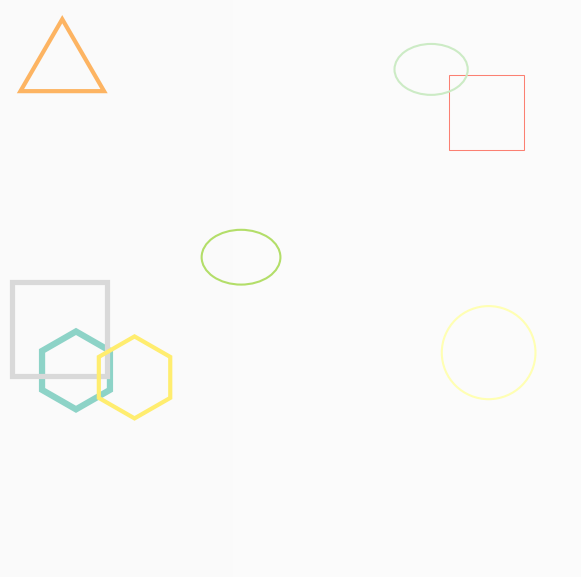[{"shape": "hexagon", "thickness": 3, "radius": 0.34, "center": [0.131, 0.358]}, {"shape": "circle", "thickness": 1, "radius": 0.4, "center": [0.841, 0.388]}, {"shape": "square", "thickness": 0.5, "radius": 0.32, "center": [0.837, 0.804]}, {"shape": "triangle", "thickness": 2, "radius": 0.42, "center": [0.107, 0.883]}, {"shape": "oval", "thickness": 1, "radius": 0.34, "center": [0.415, 0.554]}, {"shape": "square", "thickness": 2.5, "radius": 0.41, "center": [0.102, 0.43]}, {"shape": "oval", "thickness": 1, "radius": 0.32, "center": [0.742, 0.879]}, {"shape": "hexagon", "thickness": 2, "radius": 0.35, "center": [0.231, 0.346]}]